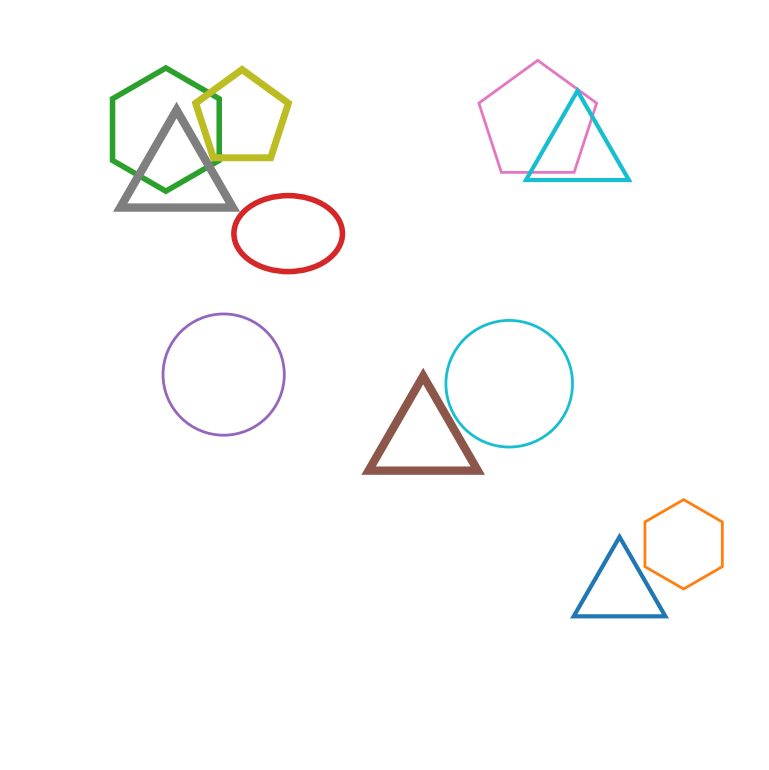[{"shape": "triangle", "thickness": 1.5, "radius": 0.34, "center": [0.805, 0.234]}, {"shape": "hexagon", "thickness": 1, "radius": 0.29, "center": [0.888, 0.293]}, {"shape": "hexagon", "thickness": 2, "radius": 0.4, "center": [0.215, 0.832]}, {"shape": "oval", "thickness": 2, "radius": 0.35, "center": [0.374, 0.697]}, {"shape": "circle", "thickness": 1, "radius": 0.39, "center": [0.29, 0.514]}, {"shape": "triangle", "thickness": 3, "radius": 0.41, "center": [0.55, 0.43]}, {"shape": "pentagon", "thickness": 1, "radius": 0.4, "center": [0.698, 0.841]}, {"shape": "triangle", "thickness": 3, "radius": 0.42, "center": [0.229, 0.773]}, {"shape": "pentagon", "thickness": 2.5, "radius": 0.32, "center": [0.314, 0.846]}, {"shape": "triangle", "thickness": 1.5, "radius": 0.39, "center": [0.75, 0.805]}, {"shape": "circle", "thickness": 1, "radius": 0.41, "center": [0.661, 0.502]}]